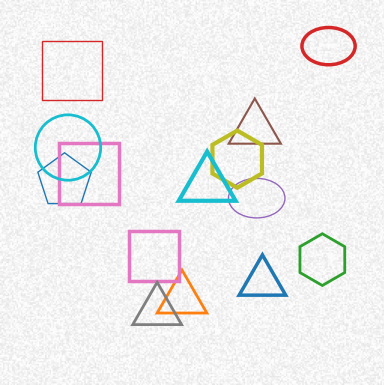[{"shape": "triangle", "thickness": 2.5, "radius": 0.35, "center": [0.682, 0.268]}, {"shape": "pentagon", "thickness": 1, "radius": 0.36, "center": [0.168, 0.53]}, {"shape": "triangle", "thickness": 2, "radius": 0.37, "center": [0.473, 0.224]}, {"shape": "hexagon", "thickness": 2, "radius": 0.34, "center": [0.837, 0.326]}, {"shape": "oval", "thickness": 2.5, "radius": 0.35, "center": [0.853, 0.88]}, {"shape": "square", "thickness": 1, "radius": 0.39, "center": [0.187, 0.817]}, {"shape": "oval", "thickness": 1, "radius": 0.37, "center": [0.667, 0.485]}, {"shape": "triangle", "thickness": 1.5, "radius": 0.39, "center": [0.662, 0.666]}, {"shape": "square", "thickness": 2.5, "radius": 0.32, "center": [0.399, 0.335]}, {"shape": "square", "thickness": 2.5, "radius": 0.39, "center": [0.231, 0.55]}, {"shape": "triangle", "thickness": 2, "radius": 0.37, "center": [0.408, 0.193]}, {"shape": "hexagon", "thickness": 3, "radius": 0.37, "center": [0.616, 0.587]}, {"shape": "circle", "thickness": 2, "radius": 0.42, "center": [0.177, 0.617]}, {"shape": "triangle", "thickness": 3, "radius": 0.43, "center": [0.538, 0.521]}]